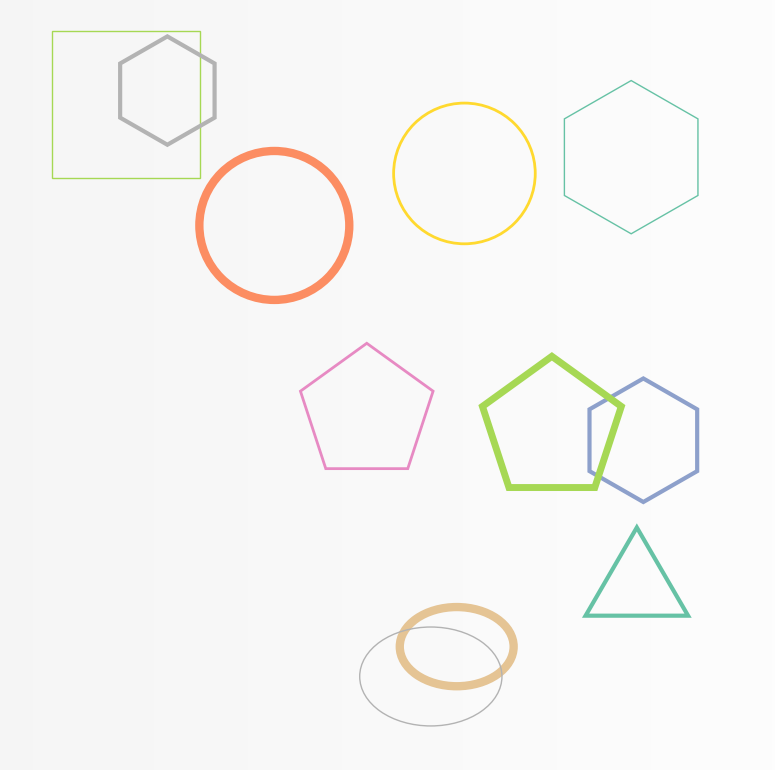[{"shape": "hexagon", "thickness": 0.5, "radius": 0.5, "center": [0.814, 0.796]}, {"shape": "triangle", "thickness": 1.5, "radius": 0.38, "center": [0.822, 0.239]}, {"shape": "circle", "thickness": 3, "radius": 0.48, "center": [0.354, 0.707]}, {"shape": "hexagon", "thickness": 1.5, "radius": 0.4, "center": [0.83, 0.428]}, {"shape": "pentagon", "thickness": 1, "radius": 0.45, "center": [0.473, 0.464]}, {"shape": "square", "thickness": 0.5, "radius": 0.48, "center": [0.162, 0.864]}, {"shape": "pentagon", "thickness": 2.5, "radius": 0.47, "center": [0.712, 0.443]}, {"shape": "circle", "thickness": 1, "radius": 0.46, "center": [0.599, 0.775]}, {"shape": "oval", "thickness": 3, "radius": 0.37, "center": [0.589, 0.16]}, {"shape": "hexagon", "thickness": 1.5, "radius": 0.35, "center": [0.216, 0.882]}, {"shape": "oval", "thickness": 0.5, "radius": 0.46, "center": [0.556, 0.121]}]